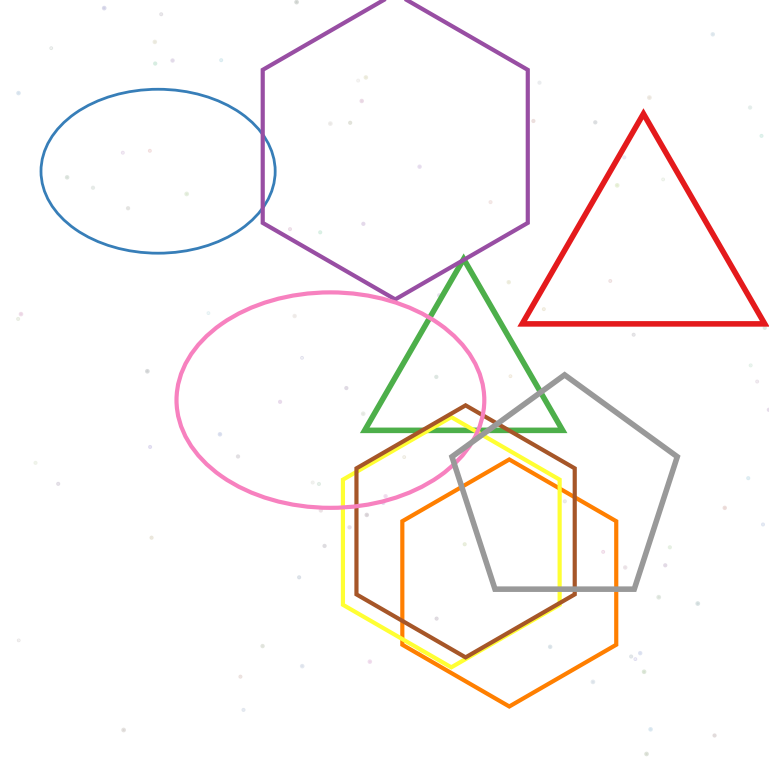[{"shape": "triangle", "thickness": 2, "radius": 0.91, "center": [0.836, 0.67]}, {"shape": "oval", "thickness": 1, "radius": 0.76, "center": [0.205, 0.778]}, {"shape": "triangle", "thickness": 2, "radius": 0.74, "center": [0.602, 0.515]}, {"shape": "hexagon", "thickness": 1.5, "radius": 0.99, "center": [0.513, 0.81]}, {"shape": "hexagon", "thickness": 1.5, "radius": 0.8, "center": [0.661, 0.243]}, {"shape": "hexagon", "thickness": 1.5, "radius": 0.81, "center": [0.586, 0.296]}, {"shape": "hexagon", "thickness": 1.5, "radius": 0.82, "center": [0.605, 0.31]}, {"shape": "oval", "thickness": 1.5, "radius": 1.0, "center": [0.429, 0.48]}, {"shape": "pentagon", "thickness": 2, "radius": 0.77, "center": [0.733, 0.359]}]